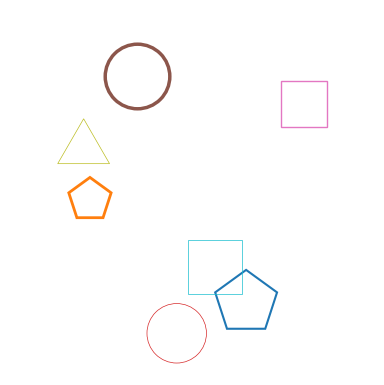[{"shape": "pentagon", "thickness": 1.5, "radius": 0.42, "center": [0.639, 0.214]}, {"shape": "pentagon", "thickness": 2, "radius": 0.29, "center": [0.234, 0.481]}, {"shape": "circle", "thickness": 0.5, "radius": 0.39, "center": [0.459, 0.134]}, {"shape": "circle", "thickness": 2.5, "radius": 0.42, "center": [0.357, 0.801]}, {"shape": "square", "thickness": 1, "radius": 0.3, "center": [0.791, 0.73]}, {"shape": "triangle", "thickness": 0.5, "radius": 0.39, "center": [0.217, 0.614]}, {"shape": "square", "thickness": 0.5, "radius": 0.35, "center": [0.559, 0.307]}]